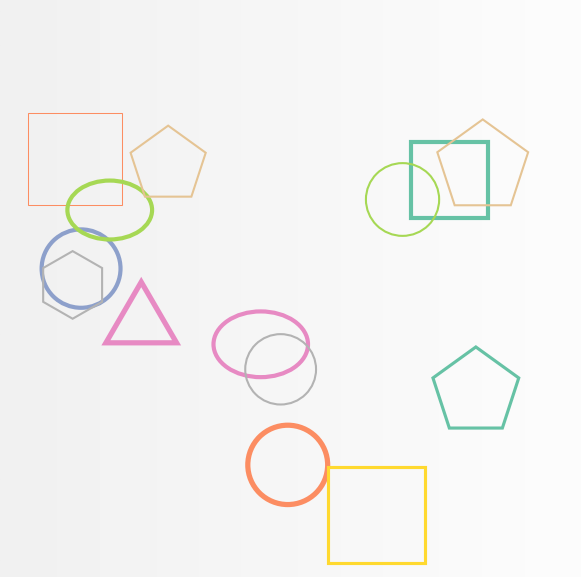[{"shape": "square", "thickness": 2, "radius": 0.33, "center": [0.773, 0.687]}, {"shape": "pentagon", "thickness": 1.5, "radius": 0.39, "center": [0.819, 0.321]}, {"shape": "square", "thickness": 0.5, "radius": 0.4, "center": [0.129, 0.724]}, {"shape": "circle", "thickness": 2.5, "radius": 0.34, "center": [0.495, 0.194]}, {"shape": "circle", "thickness": 2, "radius": 0.34, "center": [0.139, 0.534]}, {"shape": "triangle", "thickness": 2.5, "radius": 0.35, "center": [0.243, 0.441]}, {"shape": "oval", "thickness": 2, "radius": 0.41, "center": [0.449, 0.403]}, {"shape": "oval", "thickness": 2, "radius": 0.36, "center": [0.189, 0.635]}, {"shape": "circle", "thickness": 1, "radius": 0.31, "center": [0.693, 0.654]}, {"shape": "square", "thickness": 1.5, "radius": 0.42, "center": [0.648, 0.107]}, {"shape": "pentagon", "thickness": 1, "radius": 0.34, "center": [0.289, 0.714]}, {"shape": "pentagon", "thickness": 1, "radius": 0.41, "center": [0.831, 0.71]}, {"shape": "circle", "thickness": 1, "radius": 0.3, "center": [0.483, 0.36]}, {"shape": "hexagon", "thickness": 1, "radius": 0.29, "center": [0.125, 0.506]}]